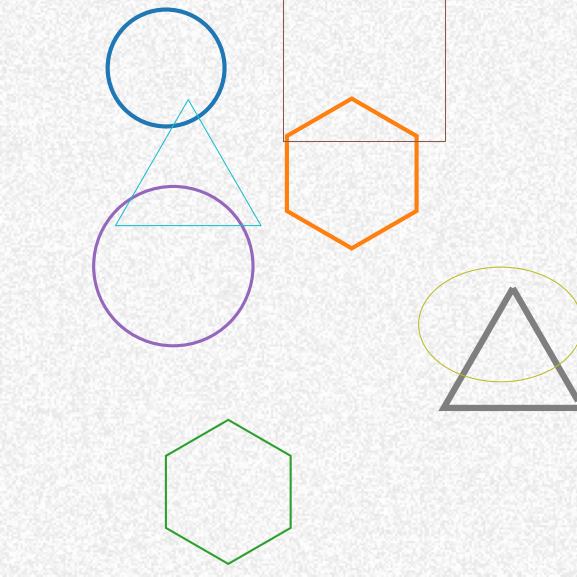[{"shape": "circle", "thickness": 2, "radius": 0.51, "center": [0.288, 0.881]}, {"shape": "hexagon", "thickness": 2, "radius": 0.65, "center": [0.609, 0.699]}, {"shape": "hexagon", "thickness": 1, "radius": 0.62, "center": [0.395, 0.147]}, {"shape": "circle", "thickness": 1.5, "radius": 0.69, "center": [0.3, 0.538]}, {"shape": "square", "thickness": 0.5, "radius": 0.7, "center": [0.63, 0.896]}, {"shape": "triangle", "thickness": 3, "radius": 0.69, "center": [0.888, 0.362]}, {"shape": "oval", "thickness": 0.5, "radius": 0.71, "center": [0.867, 0.437]}, {"shape": "triangle", "thickness": 0.5, "radius": 0.73, "center": [0.326, 0.681]}]